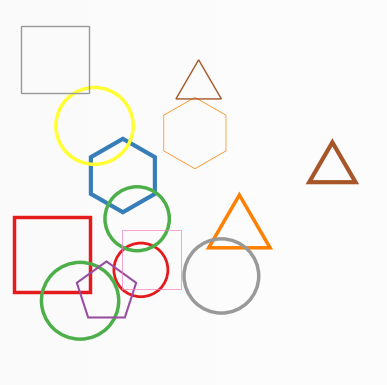[{"shape": "square", "thickness": 2.5, "radius": 0.49, "center": [0.134, 0.339]}, {"shape": "circle", "thickness": 2, "radius": 0.35, "center": [0.364, 0.299]}, {"shape": "hexagon", "thickness": 3, "radius": 0.48, "center": [0.317, 0.544]}, {"shape": "circle", "thickness": 2.5, "radius": 0.5, "center": [0.207, 0.219]}, {"shape": "circle", "thickness": 2.5, "radius": 0.42, "center": [0.354, 0.432]}, {"shape": "pentagon", "thickness": 1.5, "radius": 0.4, "center": [0.275, 0.24]}, {"shape": "triangle", "thickness": 2.5, "radius": 0.46, "center": [0.618, 0.402]}, {"shape": "hexagon", "thickness": 0.5, "radius": 0.46, "center": [0.503, 0.654]}, {"shape": "circle", "thickness": 2.5, "radius": 0.5, "center": [0.244, 0.673]}, {"shape": "triangle", "thickness": 1, "radius": 0.34, "center": [0.513, 0.777]}, {"shape": "triangle", "thickness": 3, "radius": 0.34, "center": [0.858, 0.561]}, {"shape": "square", "thickness": 0.5, "radius": 0.39, "center": [0.391, 0.326]}, {"shape": "square", "thickness": 1, "radius": 0.44, "center": [0.142, 0.845]}, {"shape": "circle", "thickness": 2.5, "radius": 0.48, "center": [0.571, 0.283]}]